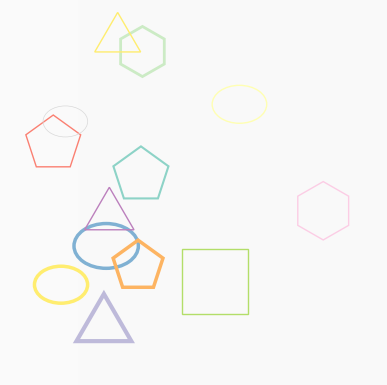[{"shape": "pentagon", "thickness": 1.5, "radius": 0.37, "center": [0.364, 0.545]}, {"shape": "oval", "thickness": 1, "radius": 0.35, "center": [0.618, 0.729]}, {"shape": "triangle", "thickness": 3, "radius": 0.41, "center": [0.268, 0.155]}, {"shape": "pentagon", "thickness": 1, "radius": 0.37, "center": [0.137, 0.627]}, {"shape": "oval", "thickness": 2.5, "radius": 0.42, "center": [0.274, 0.361]}, {"shape": "pentagon", "thickness": 2.5, "radius": 0.34, "center": [0.356, 0.309]}, {"shape": "square", "thickness": 1, "radius": 0.43, "center": [0.554, 0.269]}, {"shape": "hexagon", "thickness": 1, "radius": 0.38, "center": [0.834, 0.453]}, {"shape": "oval", "thickness": 0.5, "radius": 0.29, "center": [0.169, 0.685]}, {"shape": "triangle", "thickness": 1, "radius": 0.37, "center": [0.282, 0.44]}, {"shape": "hexagon", "thickness": 2, "radius": 0.33, "center": [0.368, 0.866]}, {"shape": "oval", "thickness": 2.5, "radius": 0.34, "center": [0.158, 0.26]}, {"shape": "triangle", "thickness": 1, "radius": 0.34, "center": [0.304, 0.899]}]